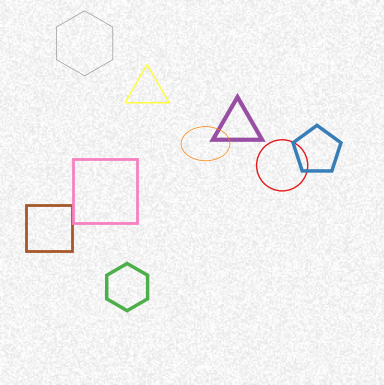[{"shape": "circle", "thickness": 1, "radius": 0.33, "center": [0.733, 0.571]}, {"shape": "pentagon", "thickness": 2.5, "radius": 0.33, "center": [0.823, 0.609]}, {"shape": "hexagon", "thickness": 2.5, "radius": 0.31, "center": [0.33, 0.254]}, {"shape": "triangle", "thickness": 3, "radius": 0.37, "center": [0.617, 0.674]}, {"shape": "oval", "thickness": 0.5, "radius": 0.32, "center": [0.534, 0.627]}, {"shape": "triangle", "thickness": 1, "radius": 0.33, "center": [0.382, 0.766]}, {"shape": "square", "thickness": 2, "radius": 0.3, "center": [0.128, 0.407]}, {"shape": "square", "thickness": 2, "radius": 0.41, "center": [0.272, 0.503]}, {"shape": "hexagon", "thickness": 0.5, "radius": 0.42, "center": [0.22, 0.887]}]